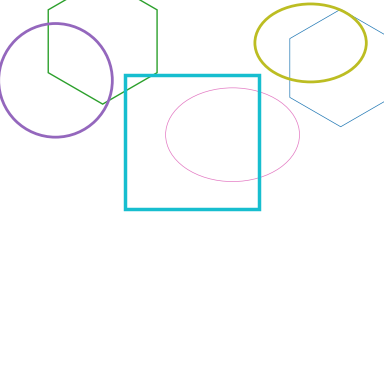[{"shape": "hexagon", "thickness": 0.5, "radius": 0.76, "center": [0.885, 0.823]}, {"shape": "hexagon", "thickness": 1, "radius": 0.82, "center": [0.267, 0.893]}, {"shape": "circle", "thickness": 2, "radius": 0.74, "center": [0.144, 0.791]}, {"shape": "oval", "thickness": 0.5, "radius": 0.87, "center": [0.604, 0.65]}, {"shape": "oval", "thickness": 2, "radius": 0.72, "center": [0.807, 0.888]}, {"shape": "square", "thickness": 2.5, "radius": 0.87, "center": [0.498, 0.632]}]